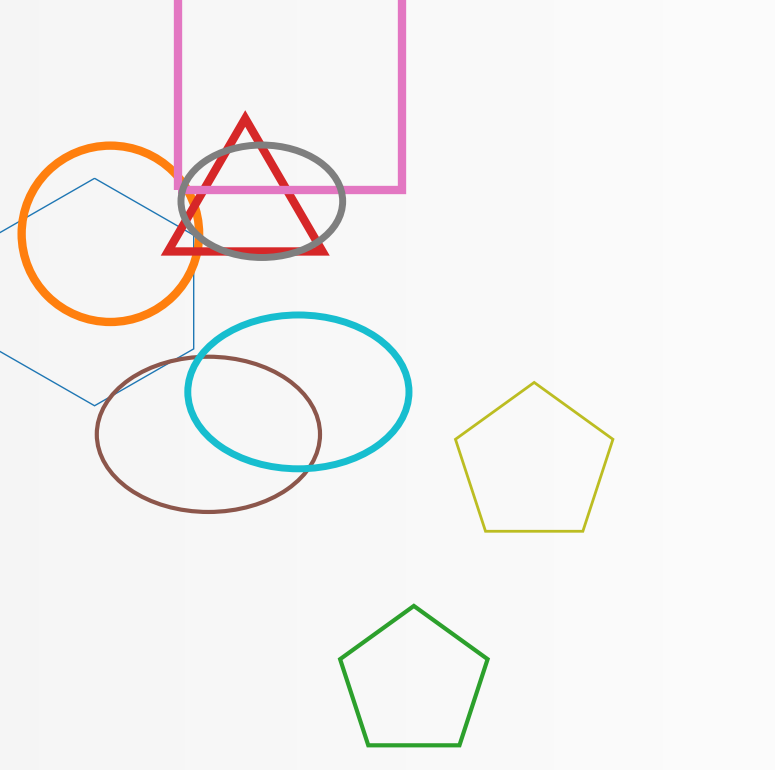[{"shape": "hexagon", "thickness": 0.5, "radius": 0.74, "center": [0.122, 0.621]}, {"shape": "circle", "thickness": 3, "radius": 0.57, "center": [0.142, 0.696]}, {"shape": "pentagon", "thickness": 1.5, "radius": 0.5, "center": [0.534, 0.113]}, {"shape": "triangle", "thickness": 3, "radius": 0.58, "center": [0.316, 0.731]}, {"shape": "oval", "thickness": 1.5, "radius": 0.72, "center": [0.269, 0.436]}, {"shape": "square", "thickness": 3, "radius": 0.72, "center": [0.375, 0.897]}, {"shape": "oval", "thickness": 2.5, "radius": 0.52, "center": [0.338, 0.739]}, {"shape": "pentagon", "thickness": 1, "radius": 0.53, "center": [0.689, 0.396]}, {"shape": "oval", "thickness": 2.5, "radius": 0.71, "center": [0.385, 0.491]}]